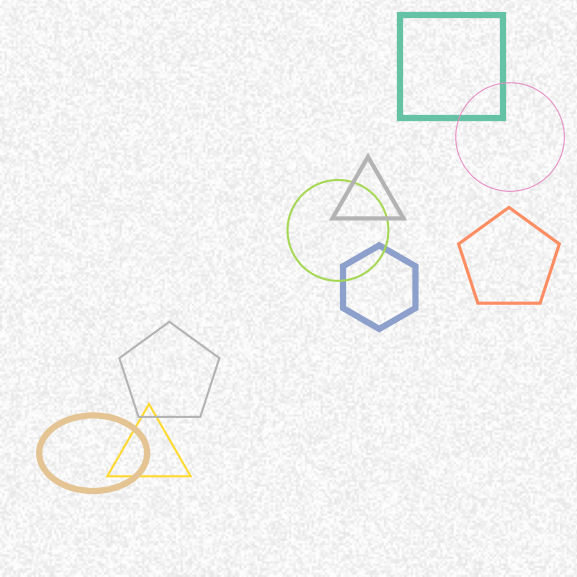[{"shape": "square", "thickness": 3, "radius": 0.45, "center": [0.782, 0.883]}, {"shape": "pentagon", "thickness": 1.5, "radius": 0.46, "center": [0.881, 0.548]}, {"shape": "hexagon", "thickness": 3, "radius": 0.36, "center": [0.657, 0.502]}, {"shape": "circle", "thickness": 0.5, "radius": 0.47, "center": [0.883, 0.762]}, {"shape": "circle", "thickness": 1, "radius": 0.44, "center": [0.585, 0.6]}, {"shape": "triangle", "thickness": 1, "radius": 0.42, "center": [0.258, 0.216]}, {"shape": "oval", "thickness": 3, "radius": 0.47, "center": [0.161, 0.214]}, {"shape": "pentagon", "thickness": 1, "radius": 0.46, "center": [0.293, 0.351]}, {"shape": "triangle", "thickness": 2, "radius": 0.36, "center": [0.637, 0.656]}]